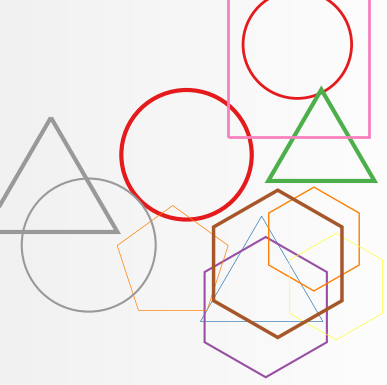[{"shape": "circle", "thickness": 2, "radius": 0.7, "center": [0.767, 0.884]}, {"shape": "circle", "thickness": 3, "radius": 0.84, "center": [0.481, 0.598]}, {"shape": "triangle", "thickness": 0.5, "radius": 0.91, "center": [0.675, 0.256]}, {"shape": "triangle", "thickness": 3, "radius": 0.79, "center": [0.829, 0.609]}, {"shape": "hexagon", "thickness": 1.5, "radius": 0.91, "center": [0.686, 0.202]}, {"shape": "hexagon", "thickness": 1, "radius": 0.67, "center": [0.81, 0.379]}, {"shape": "pentagon", "thickness": 0.5, "radius": 0.75, "center": [0.446, 0.316]}, {"shape": "hexagon", "thickness": 0.5, "radius": 0.69, "center": [0.868, 0.256]}, {"shape": "hexagon", "thickness": 2.5, "radius": 0.96, "center": [0.717, 0.315]}, {"shape": "square", "thickness": 2, "radius": 0.9, "center": [0.771, 0.824]}, {"shape": "triangle", "thickness": 3, "radius": 0.99, "center": [0.131, 0.497]}, {"shape": "circle", "thickness": 1.5, "radius": 0.86, "center": [0.229, 0.363]}]